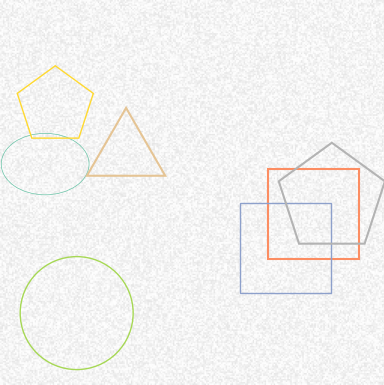[{"shape": "oval", "thickness": 0.5, "radius": 0.57, "center": [0.117, 0.574]}, {"shape": "square", "thickness": 1.5, "radius": 0.59, "center": [0.814, 0.445]}, {"shape": "square", "thickness": 1, "radius": 0.59, "center": [0.741, 0.356]}, {"shape": "circle", "thickness": 1, "radius": 0.73, "center": [0.199, 0.187]}, {"shape": "pentagon", "thickness": 1, "radius": 0.52, "center": [0.144, 0.725]}, {"shape": "triangle", "thickness": 1.5, "radius": 0.59, "center": [0.327, 0.602]}, {"shape": "pentagon", "thickness": 1.5, "radius": 0.72, "center": [0.862, 0.484]}]